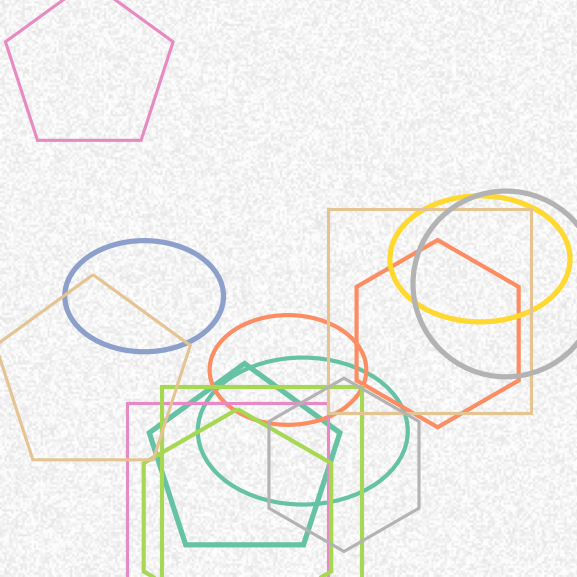[{"shape": "oval", "thickness": 2, "radius": 0.91, "center": [0.524, 0.253]}, {"shape": "pentagon", "thickness": 2.5, "radius": 0.87, "center": [0.424, 0.196]}, {"shape": "hexagon", "thickness": 2, "radius": 0.81, "center": [0.758, 0.421]}, {"shape": "oval", "thickness": 2, "radius": 0.68, "center": [0.499, 0.358]}, {"shape": "oval", "thickness": 2.5, "radius": 0.69, "center": [0.25, 0.486]}, {"shape": "square", "thickness": 1.5, "radius": 0.87, "center": [0.394, 0.128]}, {"shape": "pentagon", "thickness": 1.5, "radius": 0.76, "center": [0.155, 0.88]}, {"shape": "hexagon", "thickness": 2, "radius": 0.94, "center": [0.411, 0.103]}, {"shape": "square", "thickness": 2, "radius": 0.87, "center": [0.454, 0.156]}, {"shape": "oval", "thickness": 2.5, "radius": 0.78, "center": [0.831, 0.551]}, {"shape": "square", "thickness": 1.5, "radius": 0.88, "center": [0.744, 0.461]}, {"shape": "pentagon", "thickness": 1.5, "radius": 0.89, "center": [0.161, 0.346]}, {"shape": "circle", "thickness": 2.5, "radius": 0.8, "center": [0.876, 0.507]}, {"shape": "hexagon", "thickness": 1.5, "radius": 0.75, "center": [0.596, 0.194]}]